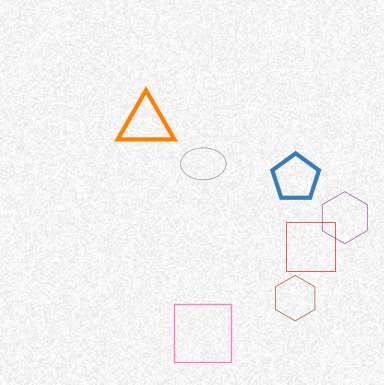[{"shape": "square", "thickness": 0.5, "radius": 0.32, "center": [0.806, 0.36]}, {"shape": "pentagon", "thickness": 3, "radius": 0.32, "center": [0.768, 0.538]}, {"shape": "hexagon", "thickness": 0.5, "radius": 0.34, "center": [0.896, 0.435]}, {"shape": "triangle", "thickness": 3, "radius": 0.43, "center": [0.379, 0.68]}, {"shape": "hexagon", "thickness": 0.5, "radius": 0.3, "center": [0.767, 0.226]}, {"shape": "square", "thickness": 1, "radius": 0.37, "center": [0.526, 0.135]}, {"shape": "oval", "thickness": 0.5, "radius": 0.3, "center": [0.528, 0.574]}]